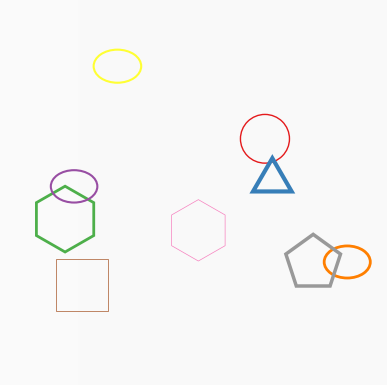[{"shape": "circle", "thickness": 1, "radius": 0.32, "center": [0.684, 0.64]}, {"shape": "triangle", "thickness": 3, "radius": 0.29, "center": [0.703, 0.531]}, {"shape": "hexagon", "thickness": 2, "radius": 0.43, "center": [0.168, 0.431]}, {"shape": "oval", "thickness": 1.5, "radius": 0.3, "center": [0.191, 0.516]}, {"shape": "oval", "thickness": 2, "radius": 0.3, "center": [0.896, 0.32]}, {"shape": "oval", "thickness": 1.5, "radius": 0.31, "center": [0.303, 0.828]}, {"shape": "square", "thickness": 0.5, "radius": 0.34, "center": [0.211, 0.259]}, {"shape": "hexagon", "thickness": 0.5, "radius": 0.4, "center": [0.512, 0.402]}, {"shape": "pentagon", "thickness": 2.5, "radius": 0.37, "center": [0.808, 0.317]}]